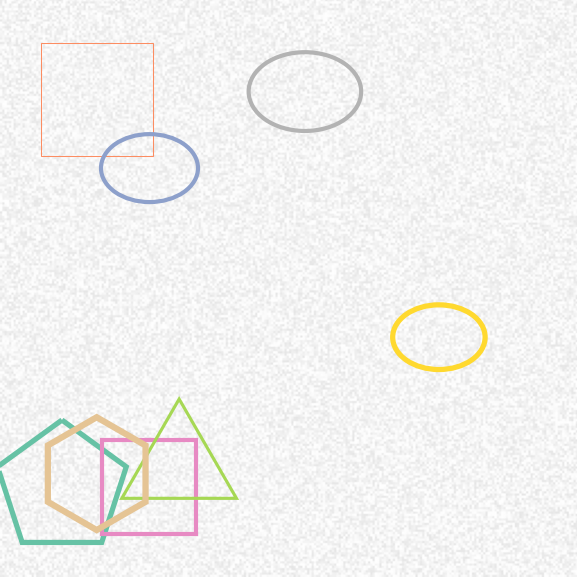[{"shape": "pentagon", "thickness": 2.5, "radius": 0.59, "center": [0.107, 0.155]}, {"shape": "square", "thickness": 0.5, "radius": 0.49, "center": [0.168, 0.827]}, {"shape": "oval", "thickness": 2, "radius": 0.42, "center": [0.259, 0.708]}, {"shape": "square", "thickness": 2, "radius": 0.4, "center": [0.258, 0.156]}, {"shape": "triangle", "thickness": 1.5, "radius": 0.57, "center": [0.31, 0.194]}, {"shape": "oval", "thickness": 2.5, "radius": 0.4, "center": [0.76, 0.415]}, {"shape": "hexagon", "thickness": 3, "radius": 0.49, "center": [0.167, 0.179]}, {"shape": "oval", "thickness": 2, "radius": 0.49, "center": [0.528, 0.841]}]